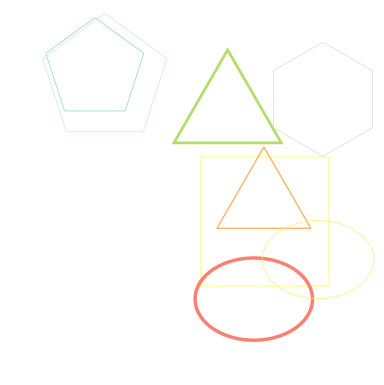[{"shape": "pentagon", "thickness": 0.5, "radius": 0.67, "center": [0.246, 0.82]}, {"shape": "square", "thickness": 1.5, "radius": 0.83, "center": [0.688, 0.425]}, {"shape": "oval", "thickness": 2.5, "radius": 0.76, "center": [0.659, 0.223]}, {"shape": "triangle", "thickness": 1, "radius": 0.7, "center": [0.685, 0.477]}, {"shape": "triangle", "thickness": 2, "radius": 0.81, "center": [0.591, 0.709]}, {"shape": "hexagon", "thickness": 0.5, "radius": 0.74, "center": [0.839, 0.742]}, {"shape": "pentagon", "thickness": 0.5, "radius": 0.85, "center": [0.272, 0.795]}, {"shape": "oval", "thickness": 0.5, "radius": 0.73, "center": [0.826, 0.326]}]